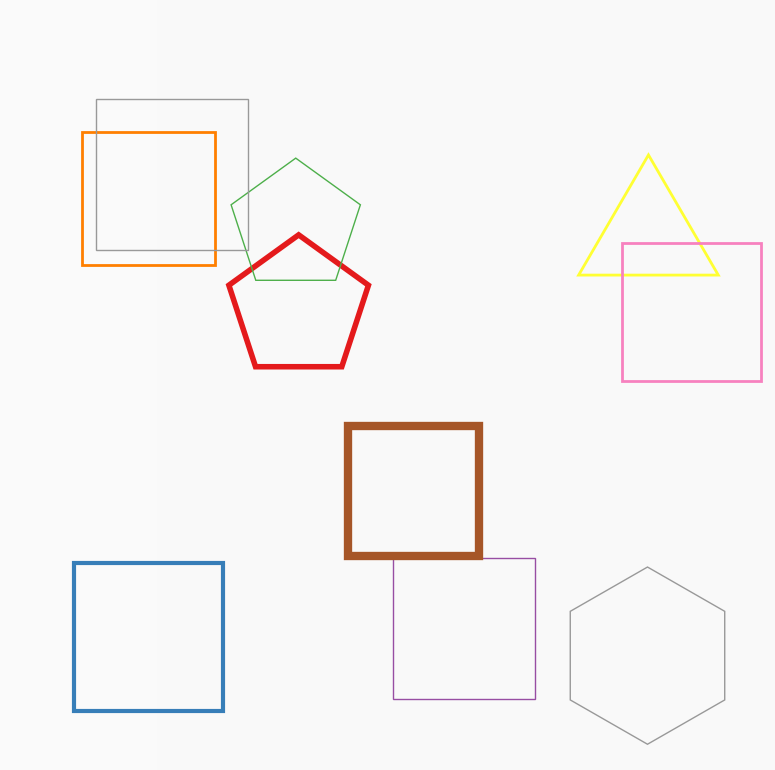[{"shape": "pentagon", "thickness": 2, "radius": 0.47, "center": [0.385, 0.6]}, {"shape": "square", "thickness": 1.5, "radius": 0.48, "center": [0.192, 0.173]}, {"shape": "pentagon", "thickness": 0.5, "radius": 0.44, "center": [0.382, 0.707]}, {"shape": "square", "thickness": 0.5, "radius": 0.46, "center": [0.599, 0.184]}, {"shape": "square", "thickness": 1, "radius": 0.43, "center": [0.192, 0.742]}, {"shape": "triangle", "thickness": 1, "radius": 0.52, "center": [0.837, 0.695]}, {"shape": "square", "thickness": 3, "radius": 0.42, "center": [0.533, 0.362]}, {"shape": "square", "thickness": 1, "radius": 0.45, "center": [0.892, 0.595]}, {"shape": "square", "thickness": 0.5, "radius": 0.49, "center": [0.222, 0.773]}, {"shape": "hexagon", "thickness": 0.5, "radius": 0.58, "center": [0.835, 0.149]}]